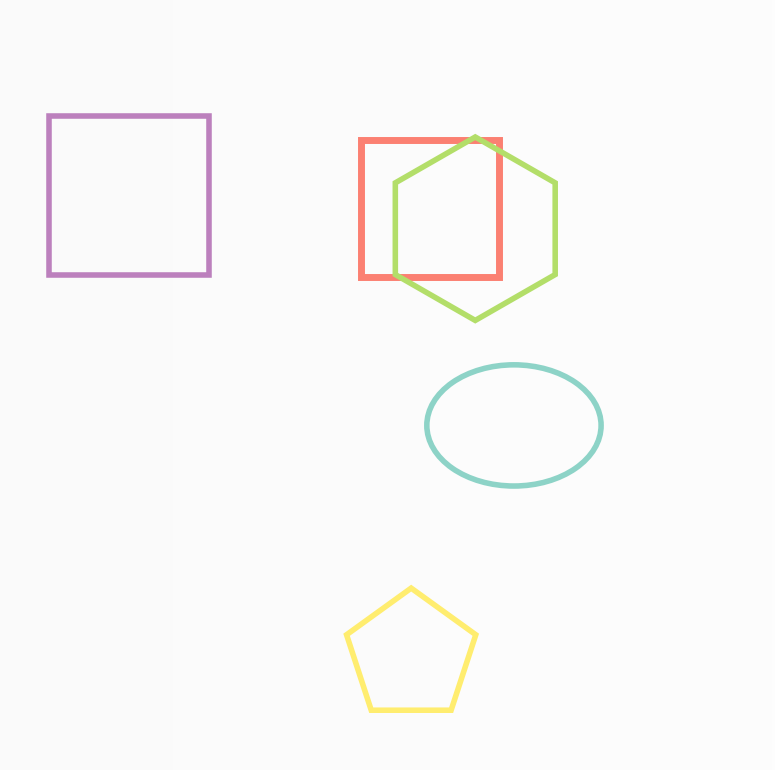[{"shape": "oval", "thickness": 2, "radius": 0.56, "center": [0.663, 0.447]}, {"shape": "square", "thickness": 2.5, "radius": 0.45, "center": [0.555, 0.729]}, {"shape": "hexagon", "thickness": 2, "radius": 0.6, "center": [0.613, 0.703]}, {"shape": "square", "thickness": 2, "radius": 0.52, "center": [0.166, 0.746]}, {"shape": "pentagon", "thickness": 2, "radius": 0.44, "center": [0.531, 0.149]}]